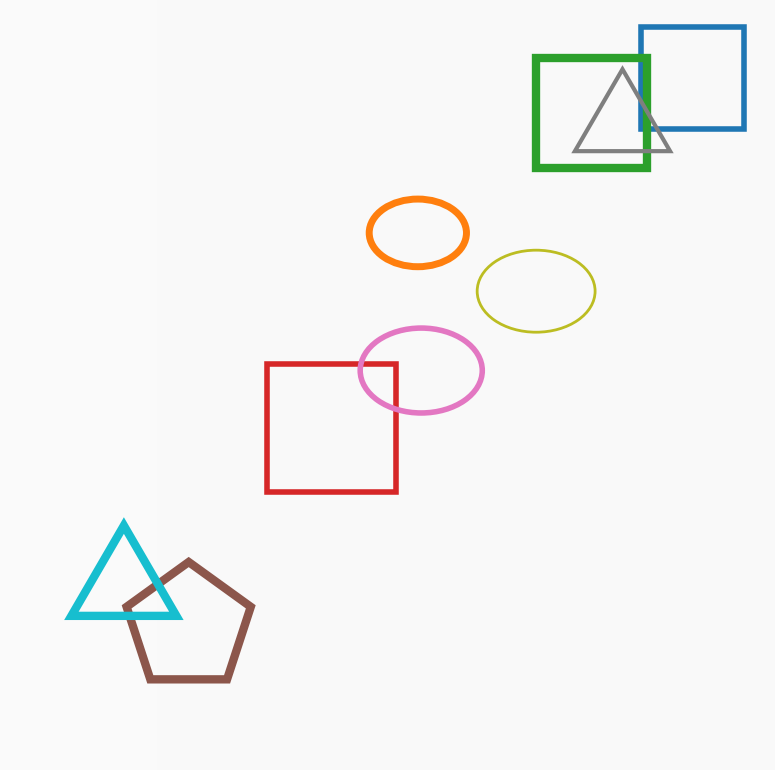[{"shape": "square", "thickness": 2, "radius": 0.33, "center": [0.894, 0.899]}, {"shape": "oval", "thickness": 2.5, "radius": 0.31, "center": [0.539, 0.698]}, {"shape": "square", "thickness": 3, "radius": 0.36, "center": [0.763, 0.854]}, {"shape": "square", "thickness": 2, "radius": 0.42, "center": [0.427, 0.444]}, {"shape": "pentagon", "thickness": 3, "radius": 0.42, "center": [0.243, 0.186]}, {"shape": "oval", "thickness": 2, "radius": 0.39, "center": [0.544, 0.519]}, {"shape": "triangle", "thickness": 1.5, "radius": 0.35, "center": [0.803, 0.839]}, {"shape": "oval", "thickness": 1, "radius": 0.38, "center": [0.692, 0.622]}, {"shape": "triangle", "thickness": 3, "radius": 0.39, "center": [0.16, 0.239]}]